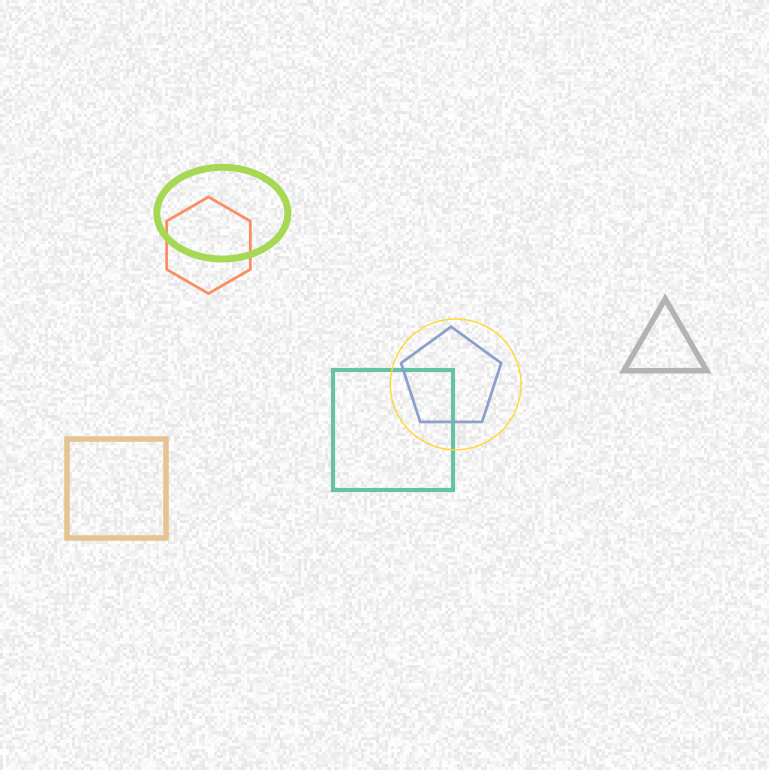[{"shape": "square", "thickness": 1.5, "radius": 0.39, "center": [0.511, 0.441]}, {"shape": "hexagon", "thickness": 1, "radius": 0.31, "center": [0.271, 0.681]}, {"shape": "pentagon", "thickness": 1, "radius": 0.34, "center": [0.586, 0.507]}, {"shape": "oval", "thickness": 2.5, "radius": 0.43, "center": [0.289, 0.723]}, {"shape": "circle", "thickness": 0.5, "radius": 0.42, "center": [0.592, 0.501]}, {"shape": "square", "thickness": 2, "radius": 0.32, "center": [0.152, 0.366]}, {"shape": "triangle", "thickness": 2, "radius": 0.31, "center": [0.864, 0.55]}]